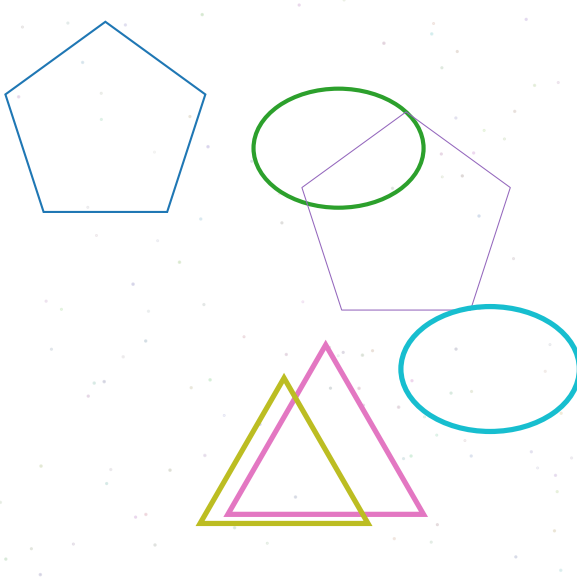[{"shape": "pentagon", "thickness": 1, "radius": 0.91, "center": [0.182, 0.779]}, {"shape": "oval", "thickness": 2, "radius": 0.74, "center": [0.586, 0.743]}, {"shape": "pentagon", "thickness": 0.5, "radius": 0.95, "center": [0.703, 0.616]}, {"shape": "triangle", "thickness": 2.5, "radius": 0.98, "center": [0.564, 0.206]}, {"shape": "triangle", "thickness": 2.5, "radius": 0.84, "center": [0.492, 0.177]}, {"shape": "oval", "thickness": 2.5, "radius": 0.77, "center": [0.849, 0.36]}]